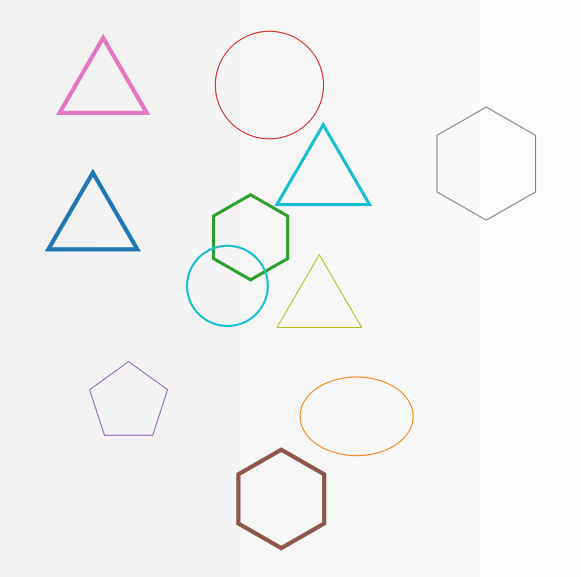[{"shape": "triangle", "thickness": 2, "radius": 0.44, "center": [0.16, 0.612]}, {"shape": "oval", "thickness": 0.5, "radius": 0.49, "center": [0.613, 0.278]}, {"shape": "hexagon", "thickness": 1.5, "radius": 0.37, "center": [0.431, 0.588]}, {"shape": "circle", "thickness": 0.5, "radius": 0.47, "center": [0.464, 0.852]}, {"shape": "pentagon", "thickness": 0.5, "radius": 0.35, "center": [0.221, 0.302]}, {"shape": "hexagon", "thickness": 2, "radius": 0.43, "center": [0.484, 0.135]}, {"shape": "triangle", "thickness": 2, "radius": 0.43, "center": [0.177, 0.847]}, {"shape": "hexagon", "thickness": 0.5, "radius": 0.49, "center": [0.837, 0.716]}, {"shape": "triangle", "thickness": 0.5, "radius": 0.42, "center": [0.549, 0.474]}, {"shape": "triangle", "thickness": 1.5, "radius": 0.46, "center": [0.556, 0.691]}, {"shape": "circle", "thickness": 1, "radius": 0.35, "center": [0.391, 0.504]}]